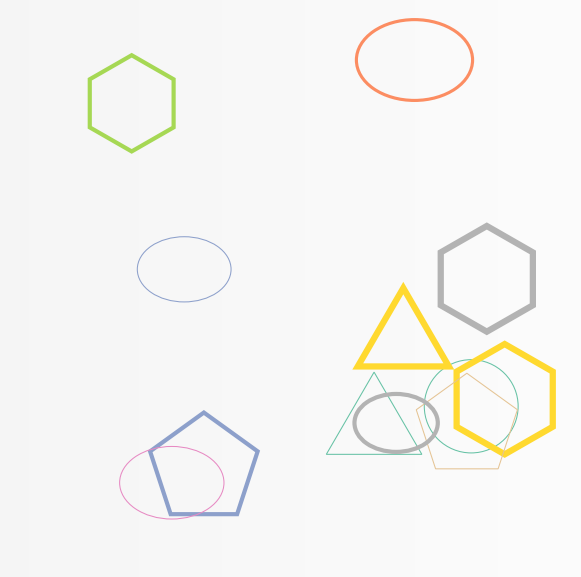[{"shape": "triangle", "thickness": 0.5, "radius": 0.47, "center": [0.644, 0.26]}, {"shape": "circle", "thickness": 0.5, "radius": 0.4, "center": [0.811, 0.296]}, {"shape": "oval", "thickness": 1.5, "radius": 0.5, "center": [0.713, 0.895]}, {"shape": "oval", "thickness": 0.5, "radius": 0.4, "center": [0.317, 0.533]}, {"shape": "pentagon", "thickness": 2, "radius": 0.49, "center": [0.351, 0.187]}, {"shape": "oval", "thickness": 0.5, "radius": 0.45, "center": [0.296, 0.163]}, {"shape": "hexagon", "thickness": 2, "radius": 0.42, "center": [0.227, 0.82]}, {"shape": "hexagon", "thickness": 3, "radius": 0.48, "center": [0.868, 0.308]}, {"shape": "triangle", "thickness": 3, "radius": 0.45, "center": [0.694, 0.41]}, {"shape": "pentagon", "thickness": 0.5, "radius": 0.46, "center": [0.803, 0.261]}, {"shape": "oval", "thickness": 2, "radius": 0.36, "center": [0.682, 0.267]}, {"shape": "hexagon", "thickness": 3, "radius": 0.46, "center": [0.838, 0.516]}]